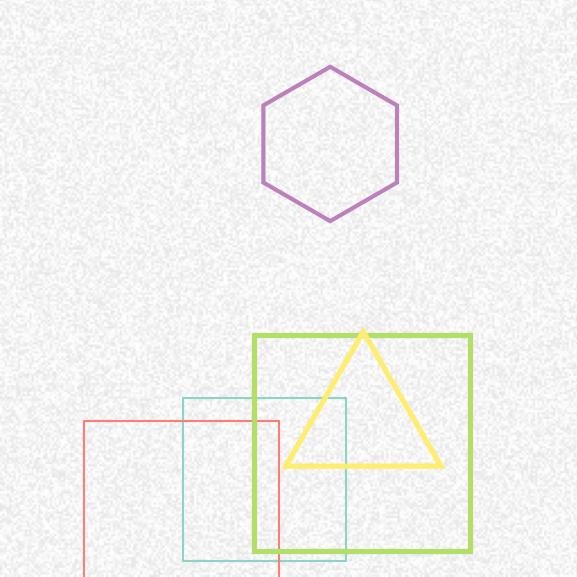[{"shape": "square", "thickness": 1, "radius": 0.71, "center": [0.458, 0.168]}, {"shape": "square", "thickness": 1, "radius": 0.84, "center": [0.314, 0.101]}, {"shape": "square", "thickness": 2.5, "radius": 0.94, "center": [0.627, 0.231]}, {"shape": "hexagon", "thickness": 2, "radius": 0.67, "center": [0.572, 0.75]}, {"shape": "triangle", "thickness": 2.5, "radius": 0.78, "center": [0.629, 0.27]}]